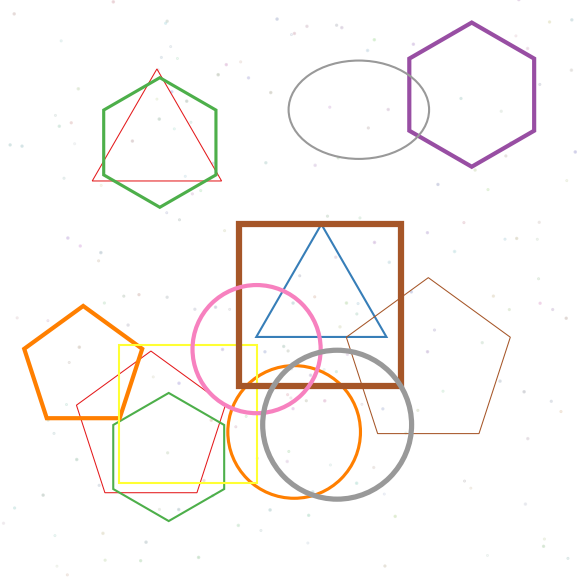[{"shape": "pentagon", "thickness": 0.5, "radius": 0.68, "center": [0.261, 0.256]}, {"shape": "triangle", "thickness": 0.5, "radius": 0.65, "center": [0.272, 0.75]}, {"shape": "triangle", "thickness": 1, "radius": 0.65, "center": [0.556, 0.481]}, {"shape": "hexagon", "thickness": 1.5, "radius": 0.56, "center": [0.277, 0.752]}, {"shape": "hexagon", "thickness": 1, "radius": 0.55, "center": [0.292, 0.208]}, {"shape": "hexagon", "thickness": 2, "radius": 0.62, "center": [0.817, 0.835]}, {"shape": "pentagon", "thickness": 2, "radius": 0.54, "center": [0.144, 0.362]}, {"shape": "circle", "thickness": 1.5, "radius": 0.57, "center": [0.509, 0.251]}, {"shape": "square", "thickness": 1, "radius": 0.6, "center": [0.325, 0.283]}, {"shape": "pentagon", "thickness": 0.5, "radius": 0.75, "center": [0.742, 0.369]}, {"shape": "square", "thickness": 3, "radius": 0.7, "center": [0.554, 0.471]}, {"shape": "circle", "thickness": 2, "radius": 0.55, "center": [0.444, 0.395]}, {"shape": "oval", "thickness": 1, "radius": 0.61, "center": [0.621, 0.809]}, {"shape": "circle", "thickness": 2.5, "radius": 0.64, "center": [0.584, 0.264]}]